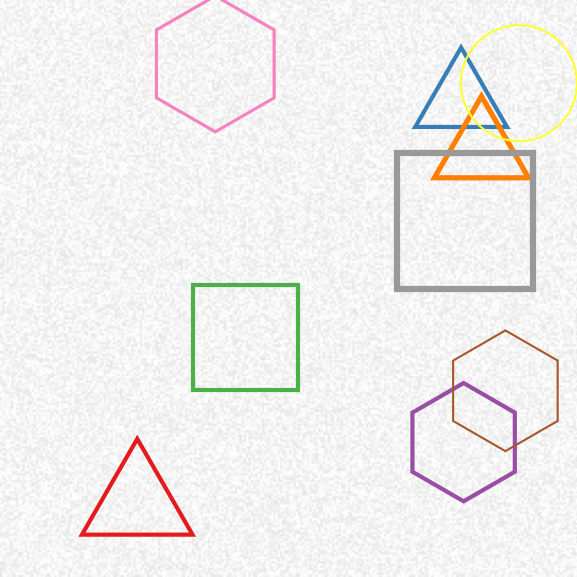[{"shape": "triangle", "thickness": 2, "radius": 0.55, "center": [0.238, 0.129]}, {"shape": "triangle", "thickness": 2, "radius": 0.46, "center": [0.798, 0.825]}, {"shape": "square", "thickness": 2, "radius": 0.45, "center": [0.426, 0.415]}, {"shape": "hexagon", "thickness": 2, "radius": 0.51, "center": [0.803, 0.233]}, {"shape": "triangle", "thickness": 2.5, "radius": 0.47, "center": [0.834, 0.738]}, {"shape": "circle", "thickness": 1, "radius": 0.5, "center": [0.899, 0.855]}, {"shape": "hexagon", "thickness": 1, "radius": 0.52, "center": [0.875, 0.322]}, {"shape": "hexagon", "thickness": 1.5, "radius": 0.59, "center": [0.373, 0.889]}, {"shape": "square", "thickness": 3, "radius": 0.59, "center": [0.804, 0.616]}]